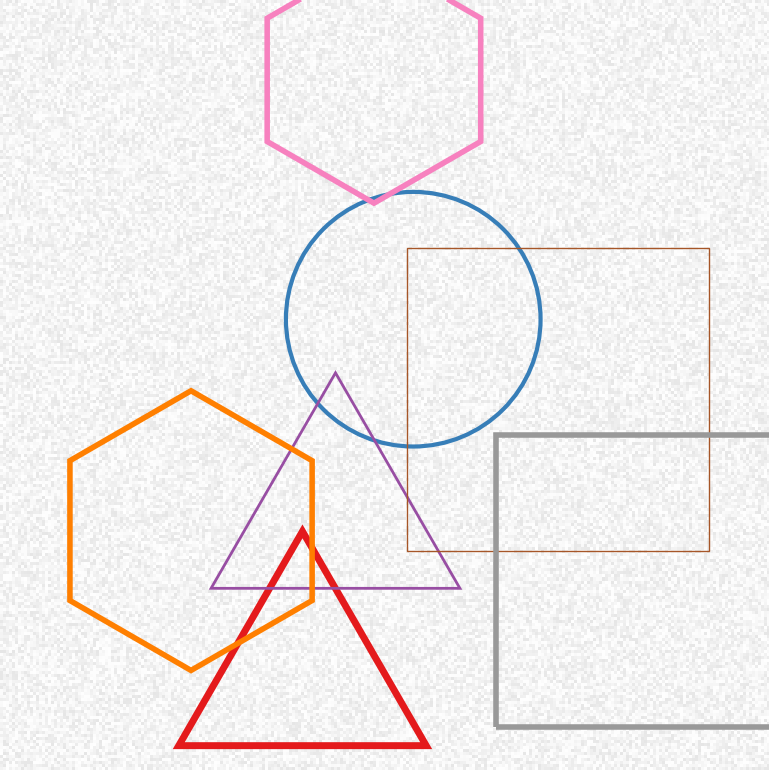[{"shape": "triangle", "thickness": 2.5, "radius": 0.93, "center": [0.393, 0.124]}, {"shape": "circle", "thickness": 1.5, "radius": 0.83, "center": [0.537, 0.585]}, {"shape": "triangle", "thickness": 1, "radius": 0.93, "center": [0.436, 0.329]}, {"shape": "hexagon", "thickness": 2, "radius": 0.91, "center": [0.248, 0.311]}, {"shape": "square", "thickness": 0.5, "radius": 0.98, "center": [0.725, 0.481]}, {"shape": "hexagon", "thickness": 2, "radius": 0.8, "center": [0.486, 0.896]}, {"shape": "square", "thickness": 2, "radius": 0.95, "center": [0.834, 0.246]}]